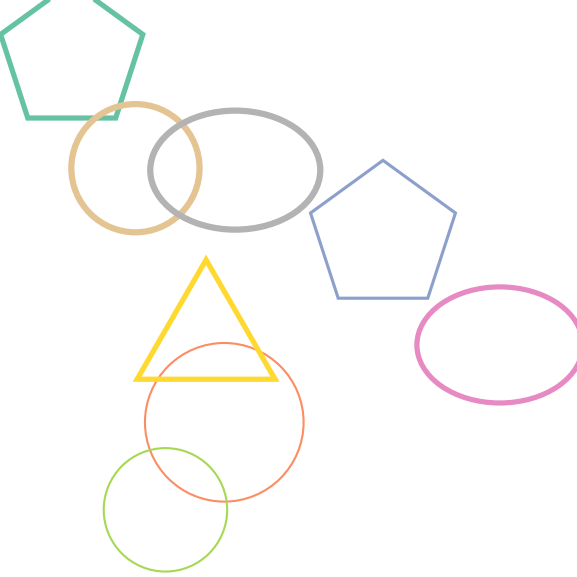[{"shape": "pentagon", "thickness": 2.5, "radius": 0.65, "center": [0.124, 0.9]}, {"shape": "circle", "thickness": 1, "radius": 0.69, "center": [0.388, 0.268]}, {"shape": "pentagon", "thickness": 1.5, "radius": 0.66, "center": [0.663, 0.59]}, {"shape": "oval", "thickness": 2.5, "radius": 0.72, "center": [0.866, 0.402]}, {"shape": "circle", "thickness": 1, "radius": 0.53, "center": [0.286, 0.116]}, {"shape": "triangle", "thickness": 2.5, "radius": 0.69, "center": [0.357, 0.411]}, {"shape": "circle", "thickness": 3, "radius": 0.56, "center": [0.235, 0.708]}, {"shape": "oval", "thickness": 3, "radius": 0.74, "center": [0.407, 0.705]}]